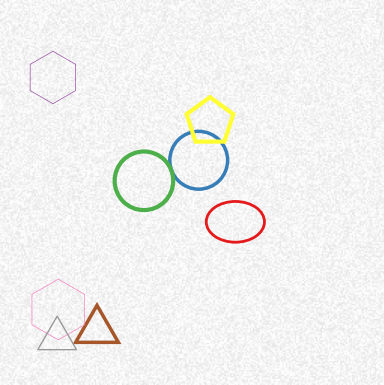[{"shape": "oval", "thickness": 2, "radius": 0.38, "center": [0.611, 0.424]}, {"shape": "circle", "thickness": 2.5, "radius": 0.38, "center": [0.516, 0.584]}, {"shape": "circle", "thickness": 3, "radius": 0.38, "center": [0.374, 0.53]}, {"shape": "hexagon", "thickness": 0.5, "radius": 0.34, "center": [0.137, 0.799]}, {"shape": "pentagon", "thickness": 3, "radius": 0.32, "center": [0.545, 0.684]}, {"shape": "triangle", "thickness": 2.5, "radius": 0.32, "center": [0.252, 0.143]}, {"shape": "hexagon", "thickness": 0.5, "radius": 0.39, "center": [0.151, 0.196]}, {"shape": "triangle", "thickness": 1, "radius": 0.29, "center": [0.148, 0.121]}]